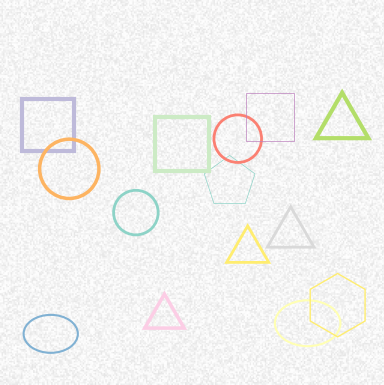[{"shape": "pentagon", "thickness": 0.5, "radius": 0.35, "center": [0.596, 0.527]}, {"shape": "circle", "thickness": 2, "radius": 0.29, "center": [0.353, 0.448]}, {"shape": "oval", "thickness": 1.5, "radius": 0.43, "center": [0.799, 0.16]}, {"shape": "square", "thickness": 3, "radius": 0.34, "center": [0.124, 0.676]}, {"shape": "circle", "thickness": 2, "radius": 0.31, "center": [0.618, 0.64]}, {"shape": "oval", "thickness": 1.5, "radius": 0.35, "center": [0.132, 0.133]}, {"shape": "circle", "thickness": 2.5, "radius": 0.39, "center": [0.18, 0.561]}, {"shape": "triangle", "thickness": 3, "radius": 0.39, "center": [0.889, 0.68]}, {"shape": "triangle", "thickness": 2.5, "radius": 0.29, "center": [0.427, 0.177]}, {"shape": "triangle", "thickness": 2, "radius": 0.35, "center": [0.755, 0.393]}, {"shape": "square", "thickness": 0.5, "radius": 0.31, "center": [0.702, 0.697]}, {"shape": "square", "thickness": 3, "radius": 0.35, "center": [0.473, 0.627]}, {"shape": "triangle", "thickness": 2, "radius": 0.32, "center": [0.643, 0.35]}, {"shape": "hexagon", "thickness": 1, "radius": 0.41, "center": [0.877, 0.207]}]